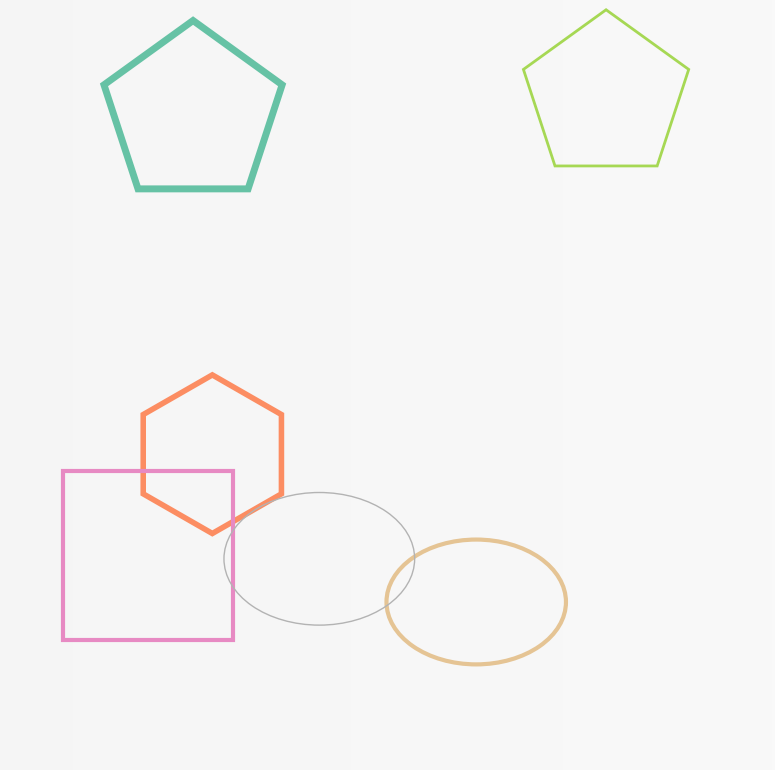[{"shape": "pentagon", "thickness": 2.5, "radius": 0.6, "center": [0.249, 0.852]}, {"shape": "hexagon", "thickness": 2, "radius": 0.51, "center": [0.274, 0.41]}, {"shape": "square", "thickness": 1.5, "radius": 0.55, "center": [0.191, 0.279]}, {"shape": "pentagon", "thickness": 1, "radius": 0.56, "center": [0.782, 0.875]}, {"shape": "oval", "thickness": 1.5, "radius": 0.58, "center": [0.614, 0.218]}, {"shape": "oval", "thickness": 0.5, "radius": 0.62, "center": [0.412, 0.274]}]